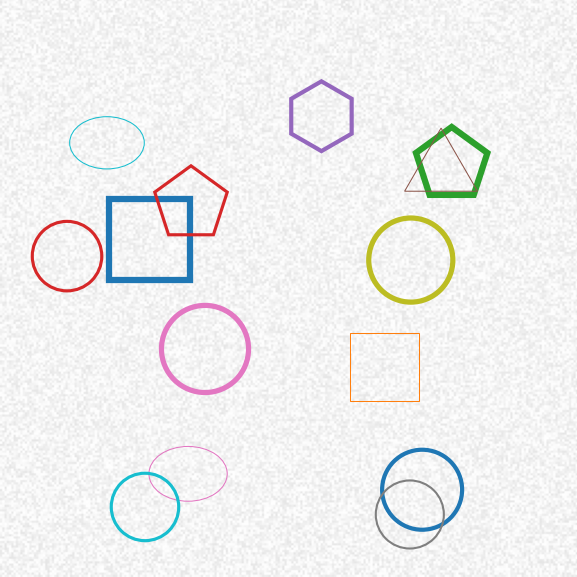[{"shape": "square", "thickness": 3, "radius": 0.35, "center": [0.259, 0.585]}, {"shape": "circle", "thickness": 2, "radius": 0.35, "center": [0.731, 0.151]}, {"shape": "square", "thickness": 0.5, "radius": 0.3, "center": [0.666, 0.363]}, {"shape": "pentagon", "thickness": 3, "radius": 0.33, "center": [0.782, 0.714]}, {"shape": "pentagon", "thickness": 1.5, "radius": 0.33, "center": [0.331, 0.646]}, {"shape": "circle", "thickness": 1.5, "radius": 0.3, "center": [0.116, 0.556]}, {"shape": "hexagon", "thickness": 2, "radius": 0.3, "center": [0.557, 0.798]}, {"shape": "triangle", "thickness": 0.5, "radius": 0.36, "center": [0.764, 0.704]}, {"shape": "oval", "thickness": 0.5, "radius": 0.34, "center": [0.326, 0.179]}, {"shape": "circle", "thickness": 2.5, "radius": 0.38, "center": [0.355, 0.395]}, {"shape": "circle", "thickness": 1, "radius": 0.29, "center": [0.71, 0.108]}, {"shape": "circle", "thickness": 2.5, "radius": 0.36, "center": [0.711, 0.549]}, {"shape": "circle", "thickness": 1.5, "radius": 0.29, "center": [0.251, 0.121]}, {"shape": "oval", "thickness": 0.5, "radius": 0.32, "center": [0.185, 0.752]}]